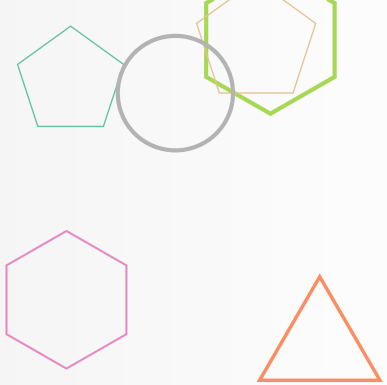[{"shape": "pentagon", "thickness": 1, "radius": 0.72, "center": [0.182, 0.788]}, {"shape": "triangle", "thickness": 2.5, "radius": 0.9, "center": [0.825, 0.102]}, {"shape": "hexagon", "thickness": 1.5, "radius": 0.89, "center": [0.171, 0.221]}, {"shape": "hexagon", "thickness": 3, "radius": 0.96, "center": [0.698, 0.896]}, {"shape": "pentagon", "thickness": 1, "radius": 0.81, "center": [0.661, 0.889]}, {"shape": "circle", "thickness": 3, "radius": 0.74, "center": [0.453, 0.758]}]